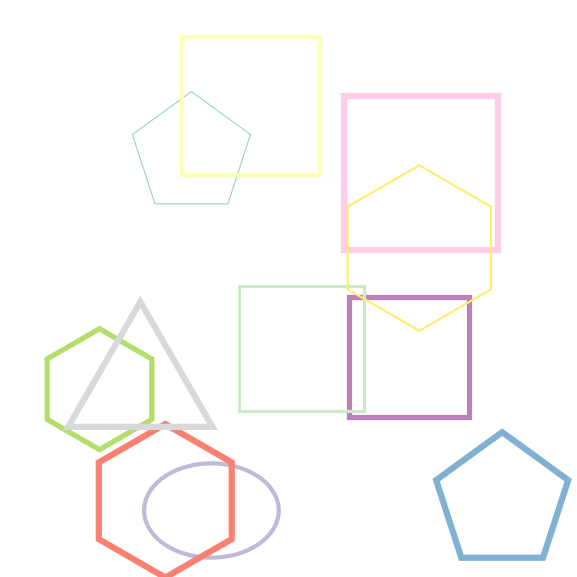[{"shape": "pentagon", "thickness": 0.5, "radius": 0.54, "center": [0.331, 0.733]}, {"shape": "square", "thickness": 2, "radius": 0.6, "center": [0.435, 0.816]}, {"shape": "oval", "thickness": 2, "radius": 0.58, "center": [0.366, 0.115]}, {"shape": "hexagon", "thickness": 3, "radius": 0.66, "center": [0.286, 0.132]}, {"shape": "pentagon", "thickness": 3, "radius": 0.6, "center": [0.87, 0.131]}, {"shape": "hexagon", "thickness": 2.5, "radius": 0.52, "center": [0.172, 0.325]}, {"shape": "square", "thickness": 3, "radius": 0.67, "center": [0.729, 0.7]}, {"shape": "triangle", "thickness": 3, "radius": 0.72, "center": [0.243, 0.332]}, {"shape": "square", "thickness": 2.5, "radius": 0.52, "center": [0.708, 0.381]}, {"shape": "square", "thickness": 1.5, "radius": 0.54, "center": [0.522, 0.396]}, {"shape": "hexagon", "thickness": 1, "radius": 0.72, "center": [0.726, 0.57]}]